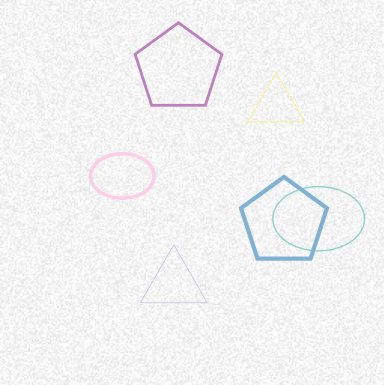[{"shape": "oval", "thickness": 1, "radius": 0.6, "center": [0.828, 0.432]}, {"shape": "triangle", "thickness": 0.5, "radius": 0.5, "center": [0.451, 0.264]}, {"shape": "pentagon", "thickness": 3, "radius": 0.59, "center": [0.738, 0.423]}, {"shape": "oval", "thickness": 2.5, "radius": 0.41, "center": [0.318, 0.543]}, {"shape": "pentagon", "thickness": 2, "radius": 0.59, "center": [0.464, 0.822]}, {"shape": "triangle", "thickness": 0.5, "radius": 0.43, "center": [0.717, 0.726]}]